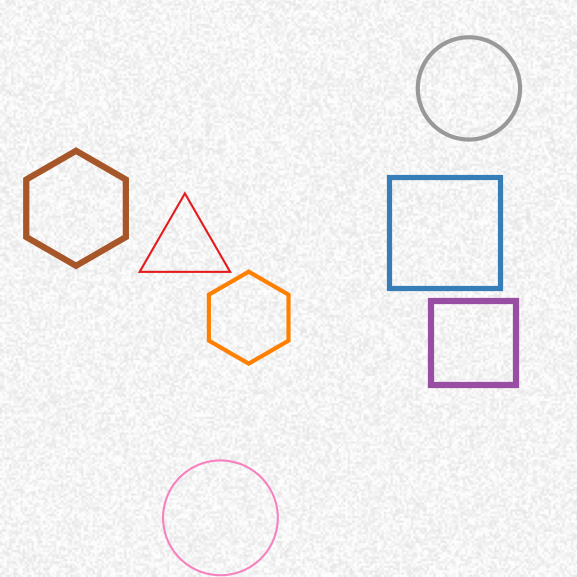[{"shape": "triangle", "thickness": 1, "radius": 0.45, "center": [0.32, 0.574]}, {"shape": "square", "thickness": 2.5, "radius": 0.48, "center": [0.77, 0.596]}, {"shape": "square", "thickness": 3, "radius": 0.37, "center": [0.82, 0.405]}, {"shape": "hexagon", "thickness": 2, "radius": 0.4, "center": [0.431, 0.449]}, {"shape": "hexagon", "thickness": 3, "radius": 0.5, "center": [0.132, 0.638]}, {"shape": "circle", "thickness": 1, "radius": 0.5, "center": [0.382, 0.102]}, {"shape": "circle", "thickness": 2, "radius": 0.44, "center": [0.812, 0.846]}]